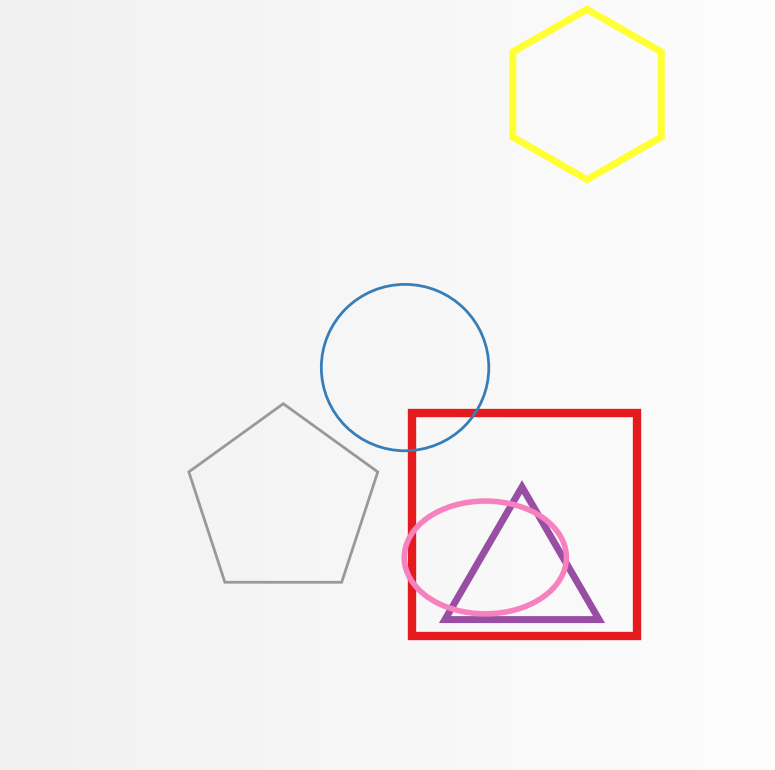[{"shape": "square", "thickness": 3, "radius": 0.72, "center": [0.677, 0.319]}, {"shape": "circle", "thickness": 1, "radius": 0.54, "center": [0.523, 0.523]}, {"shape": "triangle", "thickness": 2.5, "radius": 0.57, "center": [0.674, 0.253]}, {"shape": "hexagon", "thickness": 2.5, "radius": 0.55, "center": [0.757, 0.877]}, {"shape": "oval", "thickness": 2, "radius": 0.52, "center": [0.626, 0.276]}, {"shape": "pentagon", "thickness": 1, "radius": 0.64, "center": [0.366, 0.348]}]